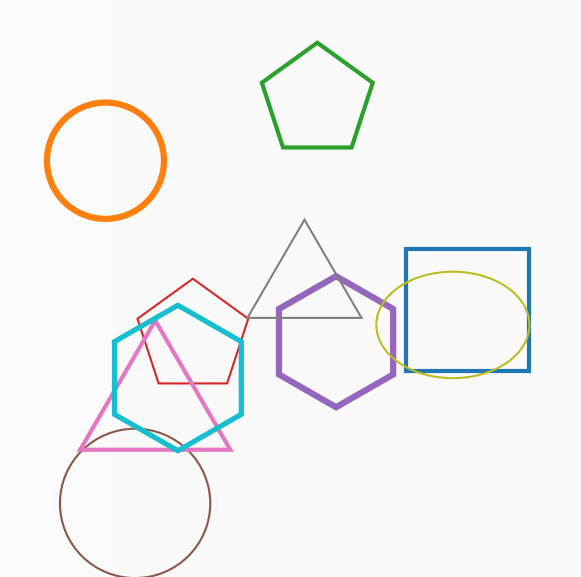[{"shape": "square", "thickness": 2, "radius": 0.53, "center": [0.804, 0.462]}, {"shape": "circle", "thickness": 3, "radius": 0.5, "center": [0.181, 0.721]}, {"shape": "pentagon", "thickness": 2, "radius": 0.5, "center": [0.546, 0.825]}, {"shape": "pentagon", "thickness": 1, "radius": 0.5, "center": [0.332, 0.416]}, {"shape": "hexagon", "thickness": 3, "radius": 0.57, "center": [0.578, 0.407]}, {"shape": "circle", "thickness": 1, "radius": 0.65, "center": [0.232, 0.127]}, {"shape": "triangle", "thickness": 2, "radius": 0.75, "center": [0.267, 0.295]}, {"shape": "triangle", "thickness": 1, "radius": 0.57, "center": [0.524, 0.505]}, {"shape": "oval", "thickness": 1, "radius": 0.66, "center": [0.779, 0.436]}, {"shape": "hexagon", "thickness": 2.5, "radius": 0.63, "center": [0.306, 0.345]}]